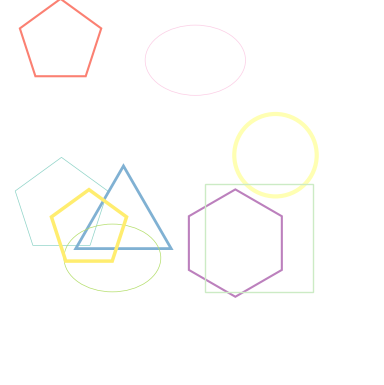[{"shape": "pentagon", "thickness": 0.5, "radius": 0.63, "center": [0.16, 0.465]}, {"shape": "circle", "thickness": 3, "radius": 0.54, "center": [0.716, 0.597]}, {"shape": "pentagon", "thickness": 1.5, "radius": 0.56, "center": [0.157, 0.892]}, {"shape": "triangle", "thickness": 2, "radius": 0.72, "center": [0.321, 0.426]}, {"shape": "oval", "thickness": 0.5, "radius": 0.63, "center": [0.292, 0.33]}, {"shape": "oval", "thickness": 0.5, "radius": 0.65, "center": [0.507, 0.844]}, {"shape": "hexagon", "thickness": 1.5, "radius": 0.7, "center": [0.611, 0.369]}, {"shape": "square", "thickness": 1, "radius": 0.7, "center": [0.674, 0.382]}, {"shape": "pentagon", "thickness": 2.5, "radius": 0.51, "center": [0.231, 0.405]}]